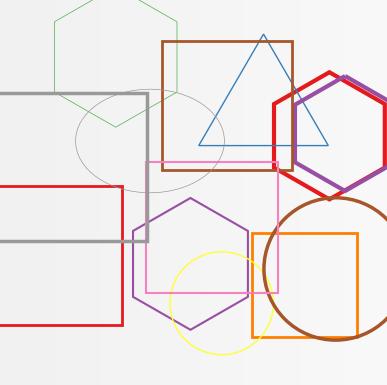[{"shape": "square", "thickness": 2, "radius": 0.9, "center": [0.135, 0.336]}, {"shape": "hexagon", "thickness": 3, "radius": 0.83, "center": [0.85, 0.647]}, {"shape": "triangle", "thickness": 1, "radius": 0.97, "center": [0.68, 0.718]}, {"shape": "hexagon", "thickness": 0.5, "radius": 0.91, "center": [0.299, 0.852]}, {"shape": "hexagon", "thickness": 3, "radius": 0.75, "center": [0.891, 0.653]}, {"shape": "hexagon", "thickness": 1.5, "radius": 0.86, "center": [0.492, 0.315]}, {"shape": "square", "thickness": 2, "radius": 0.68, "center": [0.786, 0.259]}, {"shape": "circle", "thickness": 1, "radius": 0.67, "center": [0.572, 0.212]}, {"shape": "circle", "thickness": 2.5, "radius": 0.92, "center": [0.866, 0.301]}, {"shape": "square", "thickness": 2, "radius": 0.84, "center": [0.586, 0.726]}, {"shape": "square", "thickness": 1.5, "radius": 0.85, "center": [0.547, 0.41]}, {"shape": "square", "thickness": 2.5, "radius": 0.96, "center": [0.187, 0.566]}, {"shape": "oval", "thickness": 0.5, "radius": 0.96, "center": [0.387, 0.634]}]